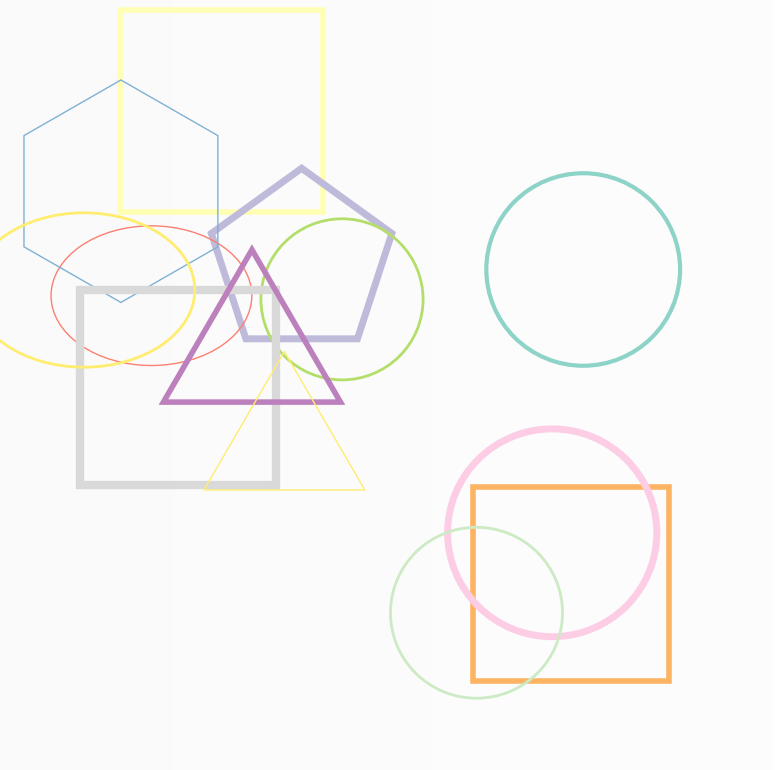[{"shape": "circle", "thickness": 1.5, "radius": 0.63, "center": [0.753, 0.65]}, {"shape": "square", "thickness": 2, "radius": 0.66, "center": [0.286, 0.855]}, {"shape": "pentagon", "thickness": 2.5, "radius": 0.61, "center": [0.389, 0.659]}, {"shape": "oval", "thickness": 0.5, "radius": 0.65, "center": [0.195, 0.616]}, {"shape": "hexagon", "thickness": 0.5, "radius": 0.72, "center": [0.156, 0.752]}, {"shape": "square", "thickness": 2, "radius": 0.63, "center": [0.737, 0.241]}, {"shape": "circle", "thickness": 1, "radius": 0.52, "center": [0.441, 0.611]}, {"shape": "circle", "thickness": 2.5, "radius": 0.67, "center": [0.713, 0.308]}, {"shape": "square", "thickness": 3, "radius": 0.63, "center": [0.229, 0.497]}, {"shape": "triangle", "thickness": 2, "radius": 0.66, "center": [0.325, 0.544]}, {"shape": "circle", "thickness": 1, "radius": 0.55, "center": [0.615, 0.204]}, {"shape": "oval", "thickness": 1, "radius": 0.72, "center": [0.108, 0.623]}, {"shape": "triangle", "thickness": 0.5, "radius": 0.6, "center": [0.367, 0.424]}]